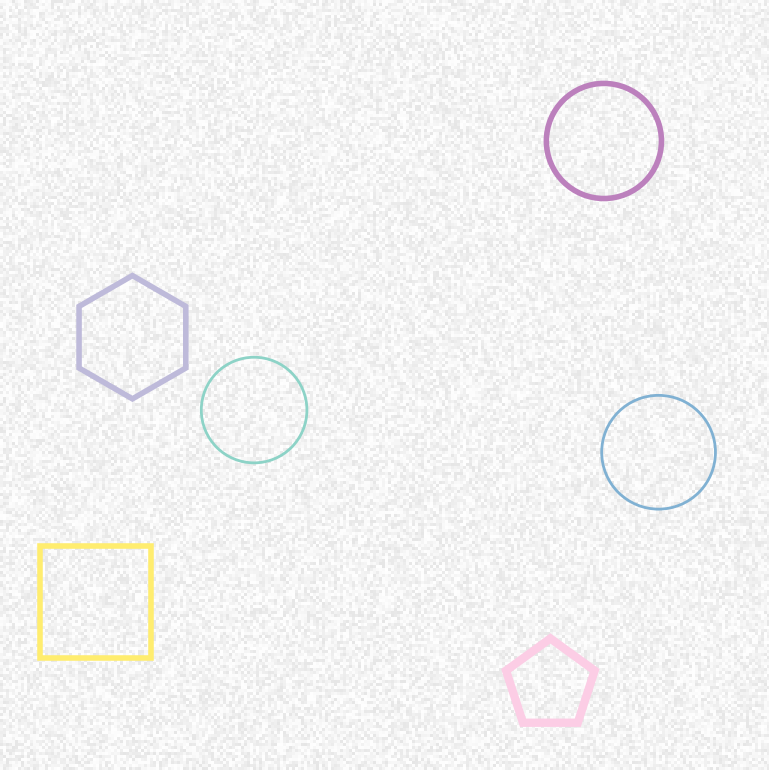[{"shape": "circle", "thickness": 1, "radius": 0.34, "center": [0.33, 0.467]}, {"shape": "hexagon", "thickness": 2, "radius": 0.4, "center": [0.172, 0.562]}, {"shape": "circle", "thickness": 1, "radius": 0.37, "center": [0.855, 0.413]}, {"shape": "pentagon", "thickness": 3, "radius": 0.3, "center": [0.715, 0.11]}, {"shape": "circle", "thickness": 2, "radius": 0.37, "center": [0.784, 0.817]}, {"shape": "square", "thickness": 2, "radius": 0.36, "center": [0.124, 0.218]}]